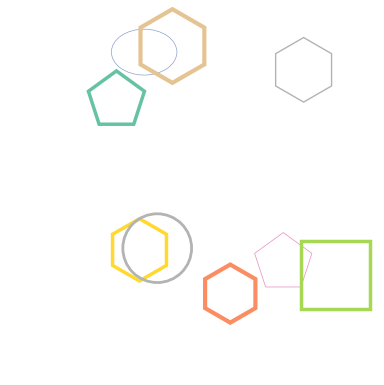[{"shape": "pentagon", "thickness": 2.5, "radius": 0.38, "center": [0.302, 0.739]}, {"shape": "hexagon", "thickness": 3, "radius": 0.38, "center": [0.598, 0.237]}, {"shape": "oval", "thickness": 0.5, "radius": 0.43, "center": [0.374, 0.865]}, {"shape": "pentagon", "thickness": 0.5, "radius": 0.39, "center": [0.736, 0.318]}, {"shape": "square", "thickness": 2.5, "radius": 0.44, "center": [0.871, 0.286]}, {"shape": "hexagon", "thickness": 2.5, "radius": 0.4, "center": [0.362, 0.351]}, {"shape": "hexagon", "thickness": 3, "radius": 0.48, "center": [0.448, 0.88]}, {"shape": "circle", "thickness": 2, "radius": 0.45, "center": [0.408, 0.355]}, {"shape": "hexagon", "thickness": 1, "radius": 0.42, "center": [0.789, 0.819]}]